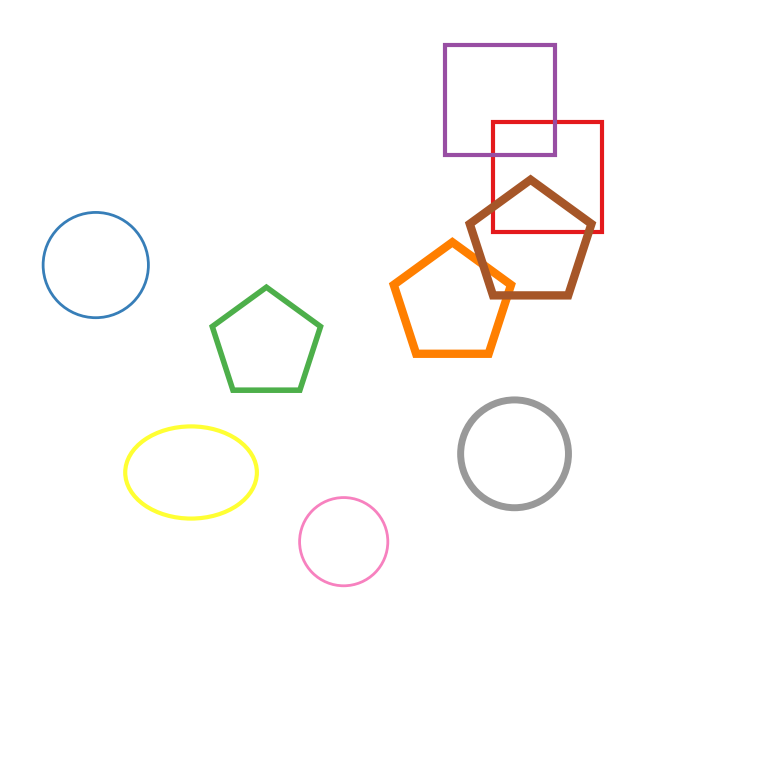[{"shape": "square", "thickness": 1.5, "radius": 0.36, "center": [0.711, 0.77]}, {"shape": "circle", "thickness": 1, "radius": 0.34, "center": [0.124, 0.656]}, {"shape": "pentagon", "thickness": 2, "radius": 0.37, "center": [0.346, 0.553]}, {"shape": "square", "thickness": 1.5, "radius": 0.36, "center": [0.65, 0.871]}, {"shape": "pentagon", "thickness": 3, "radius": 0.4, "center": [0.588, 0.605]}, {"shape": "oval", "thickness": 1.5, "radius": 0.43, "center": [0.248, 0.386]}, {"shape": "pentagon", "thickness": 3, "radius": 0.42, "center": [0.689, 0.684]}, {"shape": "circle", "thickness": 1, "radius": 0.29, "center": [0.446, 0.297]}, {"shape": "circle", "thickness": 2.5, "radius": 0.35, "center": [0.668, 0.411]}]